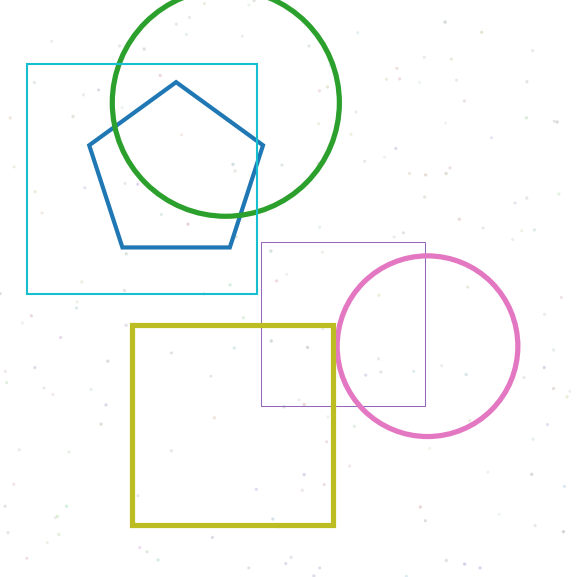[{"shape": "pentagon", "thickness": 2, "radius": 0.79, "center": [0.305, 0.699]}, {"shape": "circle", "thickness": 2.5, "radius": 0.98, "center": [0.391, 0.821]}, {"shape": "square", "thickness": 0.5, "radius": 0.71, "center": [0.593, 0.437]}, {"shape": "circle", "thickness": 2.5, "radius": 0.78, "center": [0.74, 0.4]}, {"shape": "square", "thickness": 2.5, "radius": 0.87, "center": [0.403, 0.263]}, {"shape": "square", "thickness": 1, "radius": 1.0, "center": [0.246, 0.689]}]